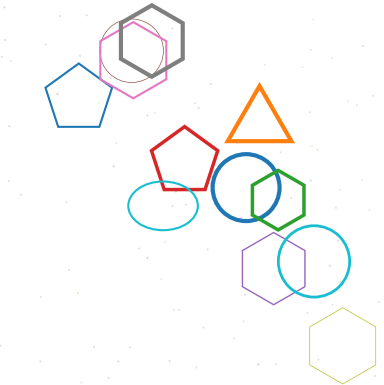[{"shape": "pentagon", "thickness": 1.5, "radius": 0.45, "center": [0.205, 0.744]}, {"shape": "circle", "thickness": 3, "radius": 0.43, "center": [0.639, 0.513]}, {"shape": "triangle", "thickness": 3, "radius": 0.48, "center": [0.674, 0.681]}, {"shape": "hexagon", "thickness": 2.5, "radius": 0.39, "center": [0.723, 0.48]}, {"shape": "pentagon", "thickness": 2.5, "radius": 0.45, "center": [0.479, 0.581]}, {"shape": "hexagon", "thickness": 1, "radius": 0.47, "center": [0.711, 0.302]}, {"shape": "circle", "thickness": 0.5, "radius": 0.41, "center": [0.342, 0.868]}, {"shape": "hexagon", "thickness": 1.5, "radius": 0.49, "center": [0.346, 0.844]}, {"shape": "hexagon", "thickness": 3, "radius": 0.46, "center": [0.394, 0.894]}, {"shape": "hexagon", "thickness": 0.5, "radius": 0.5, "center": [0.89, 0.102]}, {"shape": "oval", "thickness": 1.5, "radius": 0.45, "center": [0.424, 0.465]}, {"shape": "circle", "thickness": 2, "radius": 0.46, "center": [0.816, 0.321]}]